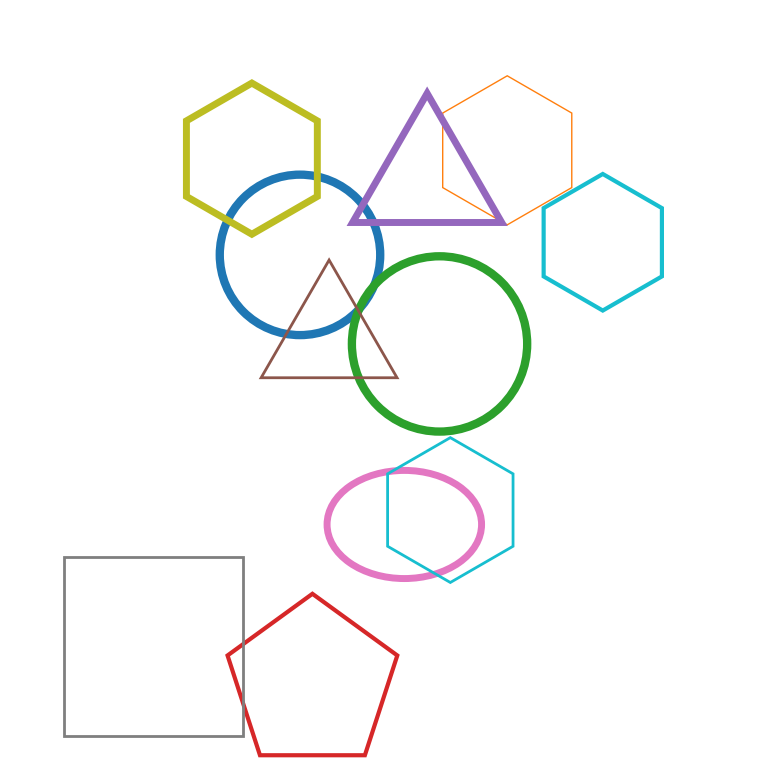[{"shape": "circle", "thickness": 3, "radius": 0.52, "center": [0.39, 0.669]}, {"shape": "hexagon", "thickness": 0.5, "radius": 0.48, "center": [0.659, 0.805]}, {"shape": "circle", "thickness": 3, "radius": 0.57, "center": [0.571, 0.553]}, {"shape": "pentagon", "thickness": 1.5, "radius": 0.58, "center": [0.406, 0.113]}, {"shape": "triangle", "thickness": 2.5, "radius": 0.56, "center": [0.555, 0.767]}, {"shape": "triangle", "thickness": 1, "radius": 0.51, "center": [0.427, 0.56]}, {"shape": "oval", "thickness": 2.5, "radius": 0.5, "center": [0.525, 0.319]}, {"shape": "square", "thickness": 1, "radius": 0.58, "center": [0.199, 0.16]}, {"shape": "hexagon", "thickness": 2.5, "radius": 0.49, "center": [0.327, 0.794]}, {"shape": "hexagon", "thickness": 1.5, "radius": 0.44, "center": [0.783, 0.685]}, {"shape": "hexagon", "thickness": 1, "radius": 0.47, "center": [0.585, 0.338]}]